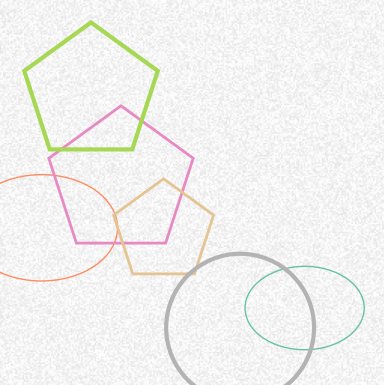[{"shape": "oval", "thickness": 1, "radius": 0.77, "center": [0.791, 0.2]}, {"shape": "oval", "thickness": 1, "radius": 0.99, "center": [0.108, 0.408]}, {"shape": "pentagon", "thickness": 2, "radius": 0.99, "center": [0.314, 0.528]}, {"shape": "pentagon", "thickness": 3, "radius": 0.91, "center": [0.236, 0.759]}, {"shape": "pentagon", "thickness": 2, "radius": 0.68, "center": [0.425, 0.399]}, {"shape": "circle", "thickness": 3, "radius": 0.96, "center": [0.624, 0.149]}]